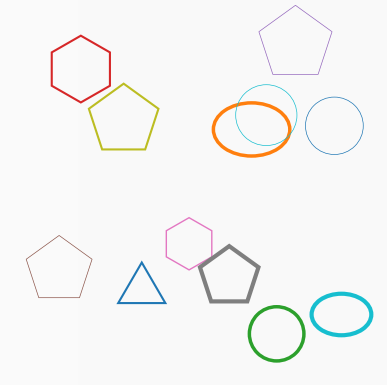[{"shape": "circle", "thickness": 0.5, "radius": 0.37, "center": [0.863, 0.673]}, {"shape": "triangle", "thickness": 1.5, "radius": 0.35, "center": [0.366, 0.248]}, {"shape": "oval", "thickness": 2.5, "radius": 0.49, "center": [0.649, 0.664]}, {"shape": "circle", "thickness": 2.5, "radius": 0.35, "center": [0.714, 0.133]}, {"shape": "hexagon", "thickness": 1.5, "radius": 0.43, "center": [0.209, 0.821]}, {"shape": "pentagon", "thickness": 0.5, "radius": 0.5, "center": [0.762, 0.887]}, {"shape": "pentagon", "thickness": 0.5, "radius": 0.45, "center": [0.153, 0.299]}, {"shape": "hexagon", "thickness": 1, "radius": 0.34, "center": [0.488, 0.367]}, {"shape": "pentagon", "thickness": 3, "radius": 0.4, "center": [0.592, 0.281]}, {"shape": "pentagon", "thickness": 1.5, "radius": 0.47, "center": [0.319, 0.688]}, {"shape": "circle", "thickness": 0.5, "radius": 0.4, "center": [0.687, 0.701]}, {"shape": "oval", "thickness": 3, "radius": 0.39, "center": [0.881, 0.183]}]